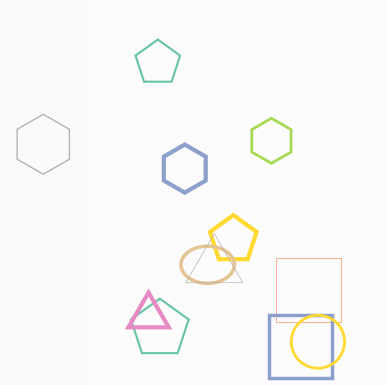[{"shape": "pentagon", "thickness": 1.5, "radius": 0.3, "center": [0.407, 0.837]}, {"shape": "pentagon", "thickness": 1.5, "radius": 0.39, "center": [0.412, 0.146]}, {"shape": "square", "thickness": 0.5, "radius": 0.42, "center": [0.795, 0.246]}, {"shape": "square", "thickness": 2.5, "radius": 0.41, "center": [0.775, 0.101]}, {"shape": "hexagon", "thickness": 3, "radius": 0.31, "center": [0.477, 0.562]}, {"shape": "triangle", "thickness": 3, "radius": 0.3, "center": [0.383, 0.18]}, {"shape": "hexagon", "thickness": 2, "radius": 0.29, "center": [0.7, 0.634]}, {"shape": "circle", "thickness": 2, "radius": 0.34, "center": [0.82, 0.112]}, {"shape": "pentagon", "thickness": 3, "radius": 0.32, "center": [0.602, 0.378]}, {"shape": "oval", "thickness": 2.5, "radius": 0.34, "center": [0.536, 0.312]}, {"shape": "hexagon", "thickness": 1, "radius": 0.39, "center": [0.112, 0.625]}, {"shape": "triangle", "thickness": 0.5, "radius": 0.43, "center": [0.553, 0.308]}]